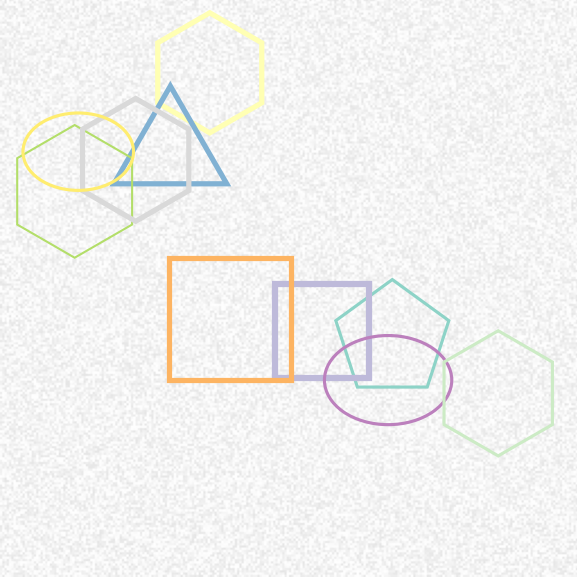[{"shape": "pentagon", "thickness": 1.5, "radius": 0.51, "center": [0.679, 0.412]}, {"shape": "hexagon", "thickness": 2.5, "radius": 0.52, "center": [0.363, 0.873]}, {"shape": "square", "thickness": 3, "radius": 0.4, "center": [0.558, 0.426]}, {"shape": "triangle", "thickness": 2.5, "radius": 0.56, "center": [0.295, 0.737]}, {"shape": "square", "thickness": 2.5, "radius": 0.53, "center": [0.398, 0.447]}, {"shape": "hexagon", "thickness": 1, "radius": 0.57, "center": [0.129, 0.668]}, {"shape": "hexagon", "thickness": 2.5, "radius": 0.53, "center": [0.235, 0.722]}, {"shape": "oval", "thickness": 1.5, "radius": 0.55, "center": [0.672, 0.341]}, {"shape": "hexagon", "thickness": 1.5, "radius": 0.54, "center": [0.863, 0.318]}, {"shape": "oval", "thickness": 1.5, "radius": 0.48, "center": [0.136, 0.736]}]